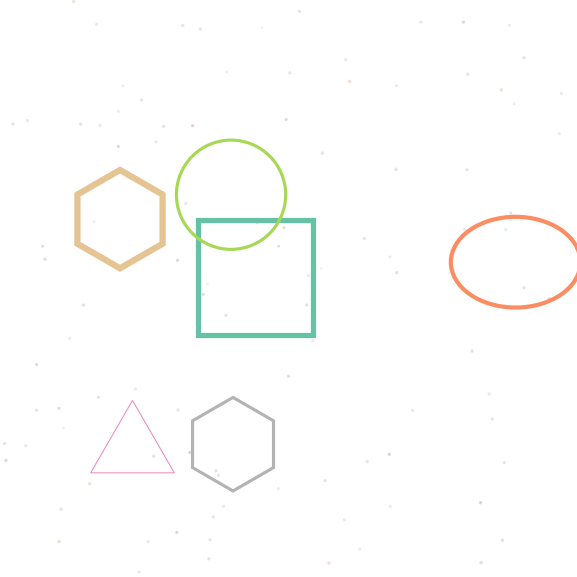[{"shape": "square", "thickness": 2.5, "radius": 0.5, "center": [0.443, 0.519]}, {"shape": "oval", "thickness": 2, "radius": 0.56, "center": [0.893, 0.545]}, {"shape": "triangle", "thickness": 0.5, "radius": 0.42, "center": [0.229, 0.222]}, {"shape": "circle", "thickness": 1.5, "radius": 0.47, "center": [0.4, 0.662]}, {"shape": "hexagon", "thickness": 3, "radius": 0.43, "center": [0.208, 0.62]}, {"shape": "hexagon", "thickness": 1.5, "radius": 0.4, "center": [0.404, 0.23]}]